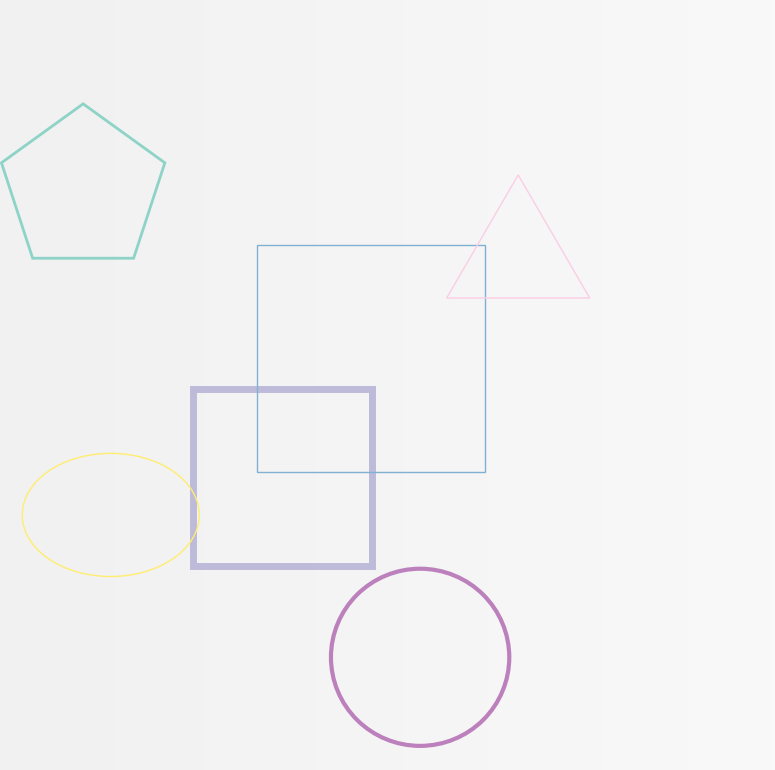[{"shape": "pentagon", "thickness": 1, "radius": 0.55, "center": [0.107, 0.754]}, {"shape": "square", "thickness": 2.5, "radius": 0.58, "center": [0.365, 0.38]}, {"shape": "square", "thickness": 0.5, "radius": 0.74, "center": [0.479, 0.534]}, {"shape": "triangle", "thickness": 0.5, "radius": 0.53, "center": [0.669, 0.666]}, {"shape": "circle", "thickness": 1.5, "radius": 0.58, "center": [0.542, 0.146]}, {"shape": "oval", "thickness": 0.5, "radius": 0.57, "center": [0.143, 0.331]}]